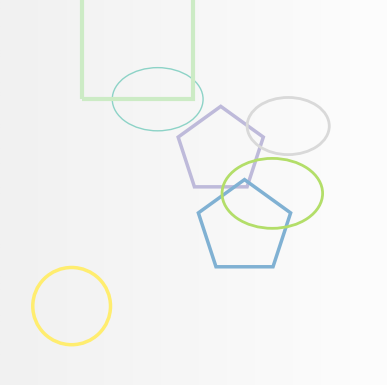[{"shape": "oval", "thickness": 1, "radius": 0.59, "center": [0.407, 0.742]}, {"shape": "pentagon", "thickness": 2.5, "radius": 0.58, "center": [0.57, 0.608]}, {"shape": "pentagon", "thickness": 2.5, "radius": 0.63, "center": [0.631, 0.408]}, {"shape": "oval", "thickness": 2, "radius": 0.65, "center": [0.703, 0.498]}, {"shape": "oval", "thickness": 2, "radius": 0.53, "center": [0.744, 0.673]}, {"shape": "square", "thickness": 3, "radius": 0.71, "center": [0.355, 0.885]}, {"shape": "circle", "thickness": 2.5, "radius": 0.5, "center": [0.185, 0.205]}]